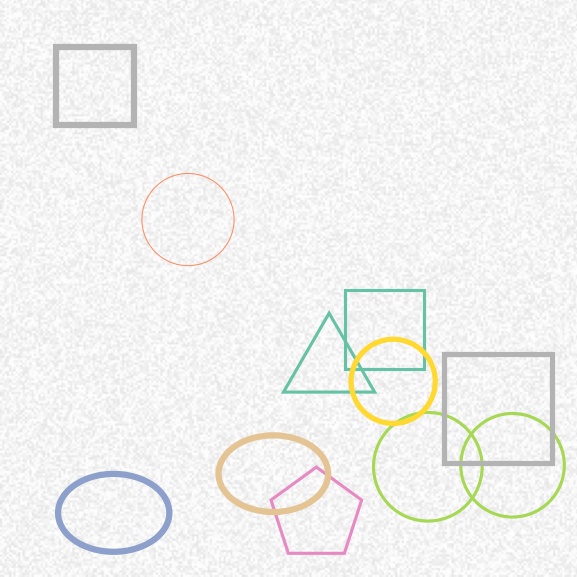[{"shape": "square", "thickness": 1.5, "radius": 0.34, "center": [0.665, 0.429]}, {"shape": "triangle", "thickness": 1.5, "radius": 0.46, "center": [0.57, 0.366]}, {"shape": "circle", "thickness": 0.5, "radius": 0.4, "center": [0.326, 0.619]}, {"shape": "oval", "thickness": 3, "radius": 0.48, "center": [0.197, 0.111]}, {"shape": "pentagon", "thickness": 1.5, "radius": 0.41, "center": [0.548, 0.108]}, {"shape": "circle", "thickness": 1.5, "radius": 0.45, "center": [0.888, 0.194]}, {"shape": "circle", "thickness": 1.5, "radius": 0.47, "center": [0.741, 0.191]}, {"shape": "circle", "thickness": 2.5, "radius": 0.36, "center": [0.681, 0.339]}, {"shape": "oval", "thickness": 3, "radius": 0.47, "center": [0.473, 0.179]}, {"shape": "square", "thickness": 2.5, "radius": 0.47, "center": [0.862, 0.292]}, {"shape": "square", "thickness": 3, "radius": 0.34, "center": [0.165, 0.85]}]